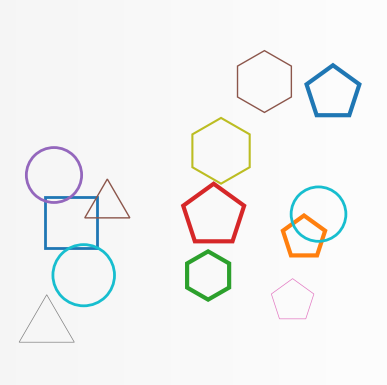[{"shape": "square", "thickness": 2, "radius": 0.34, "center": [0.182, 0.422]}, {"shape": "pentagon", "thickness": 3, "radius": 0.36, "center": [0.859, 0.759]}, {"shape": "pentagon", "thickness": 3, "radius": 0.29, "center": [0.785, 0.383]}, {"shape": "hexagon", "thickness": 3, "radius": 0.31, "center": [0.537, 0.284]}, {"shape": "pentagon", "thickness": 3, "radius": 0.41, "center": [0.551, 0.44]}, {"shape": "circle", "thickness": 2, "radius": 0.36, "center": [0.139, 0.545]}, {"shape": "hexagon", "thickness": 1, "radius": 0.4, "center": [0.682, 0.788]}, {"shape": "triangle", "thickness": 1, "radius": 0.34, "center": [0.277, 0.468]}, {"shape": "pentagon", "thickness": 0.5, "radius": 0.29, "center": [0.755, 0.219]}, {"shape": "triangle", "thickness": 0.5, "radius": 0.41, "center": [0.121, 0.152]}, {"shape": "hexagon", "thickness": 1.5, "radius": 0.43, "center": [0.57, 0.608]}, {"shape": "circle", "thickness": 2, "radius": 0.4, "center": [0.216, 0.285]}, {"shape": "circle", "thickness": 2, "radius": 0.35, "center": [0.822, 0.444]}]